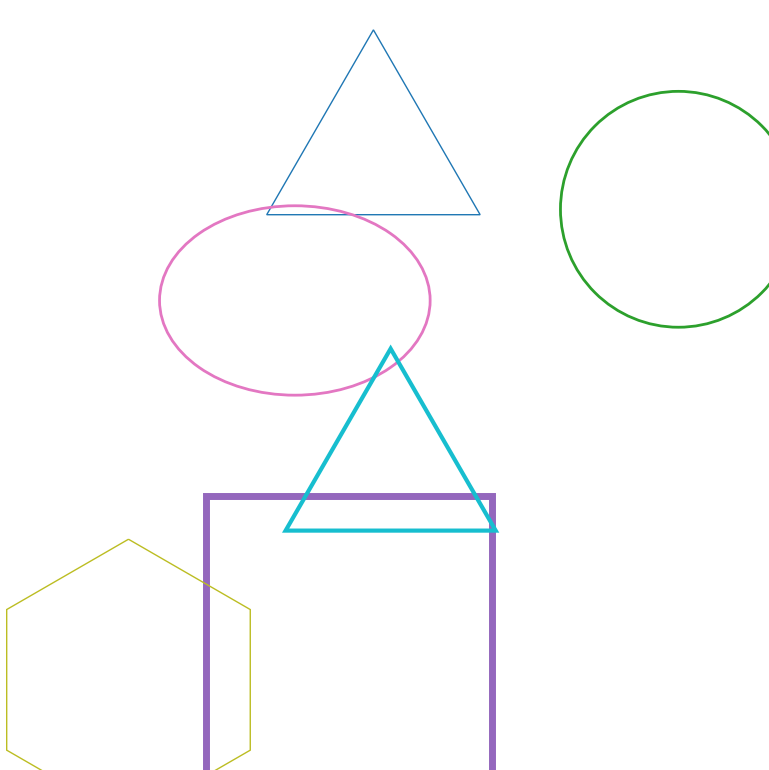[{"shape": "triangle", "thickness": 0.5, "radius": 0.8, "center": [0.485, 0.801]}, {"shape": "circle", "thickness": 1, "radius": 0.77, "center": [0.881, 0.728]}, {"shape": "square", "thickness": 2.5, "radius": 0.93, "center": [0.454, 0.171]}, {"shape": "oval", "thickness": 1, "radius": 0.88, "center": [0.383, 0.61]}, {"shape": "hexagon", "thickness": 0.5, "radius": 0.91, "center": [0.167, 0.117]}, {"shape": "triangle", "thickness": 1.5, "radius": 0.79, "center": [0.507, 0.39]}]